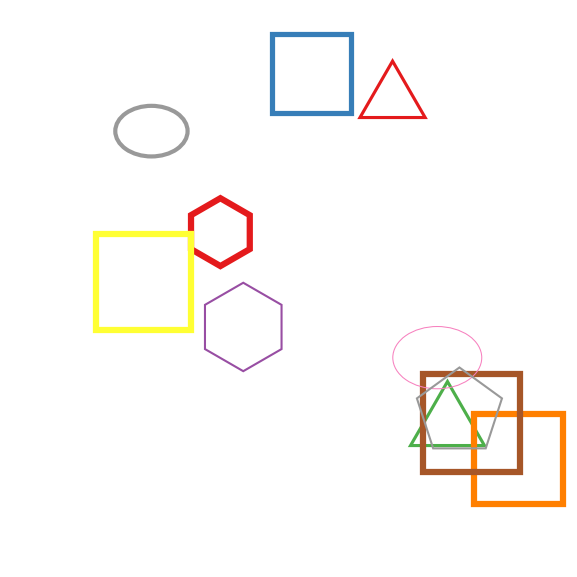[{"shape": "hexagon", "thickness": 3, "radius": 0.29, "center": [0.382, 0.597]}, {"shape": "triangle", "thickness": 1.5, "radius": 0.33, "center": [0.68, 0.828]}, {"shape": "square", "thickness": 2.5, "radius": 0.34, "center": [0.54, 0.872]}, {"shape": "triangle", "thickness": 1.5, "radius": 0.37, "center": [0.775, 0.265]}, {"shape": "hexagon", "thickness": 1, "radius": 0.38, "center": [0.421, 0.433]}, {"shape": "square", "thickness": 3, "radius": 0.39, "center": [0.898, 0.204]}, {"shape": "square", "thickness": 3, "radius": 0.41, "center": [0.249, 0.511]}, {"shape": "square", "thickness": 3, "radius": 0.42, "center": [0.816, 0.267]}, {"shape": "oval", "thickness": 0.5, "radius": 0.39, "center": [0.757, 0.38]}, {"shape": "pentagon", "thickness": 1, "radius": 0.39, "center": [0.796, 0.285]}, {"shape": "oval", "thickness": 2, "radius": 0.31, "center": [0.262, 0.772]}]